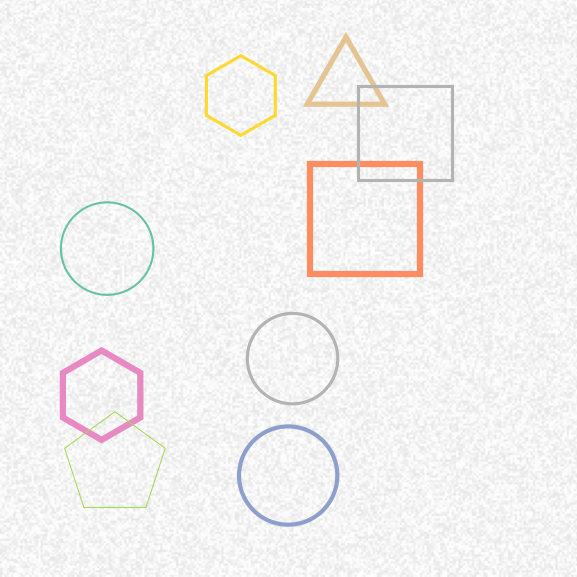[{"shape": "circle", "thickness": 1, "radius": 0.4, "center": [0.186, 0.569]}, {"shape": "square", "thickness": 3, "radius": 0.48, "center": [0.632, 0.62]}, {"shape": "circle", "thickness": 2, "radius": 0.43, "center": [0.499, 0.176]}, {"shape": "hexagon", "thickness": 3, "radius": 0.39, "center": [0.176, 0.315]}, {"shape": "pentagon", "thickness": 0.5, "radius": 0.46, "center": [0.199, 0.195]}, {"shape": "hexagon", "thickness": 1.5, "radius": 0.34, "center": [0.417, 0.834]}, {"shape": "triangle", "thickness": 2.5, "radius": 0.39, "center": [0.599, 0.857]}, {"shape": "circle", "thickness": 1.5, "radius": 0.39, "center": [0.507, 0.378]}, {"shape": "square", "thickness": 1.5, "radius": 0.41, "center": [0.702, 0.768]}]